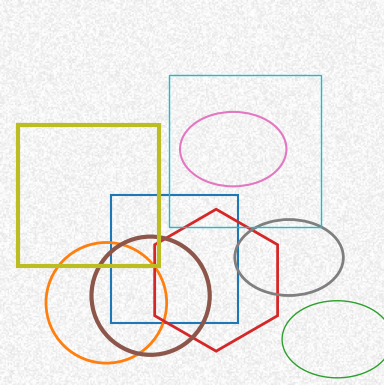[{"shape": "square", "thickness": 1.5, "radius": 0.83, "center": [0.453, 0.328]}, {"shape": "circle", "thickness": 2, "radius": 0.78, "center": [0.276, 0.213]}, {"shape": "oval", "thickness": 1, "radius": 0.72, "center": [0.876, 0.119]}, {"shape": "hexagon", "thickness": 2, "radius": 0.92, "center": [0.561, 0.272]}, {"shape": "circle", "thickness": 3, "radius": 0.77, "center": [0.391, 0.232]}, {"shape": "oval", "thickness": 1.5, "radius": 0.69, "center": [0.606, 0.613]}, {"shape": "oval", "thickness": 2, "radius": 0.7, "center": [0.751, 0.331]}, {"shape": "square", "thickness": 3, "radius": 0.91, "center": [0.23, 0.493]}, {"shape": "square", "thickness": 1, "radius": 0.99, "center": [0.636, 0.608]}]